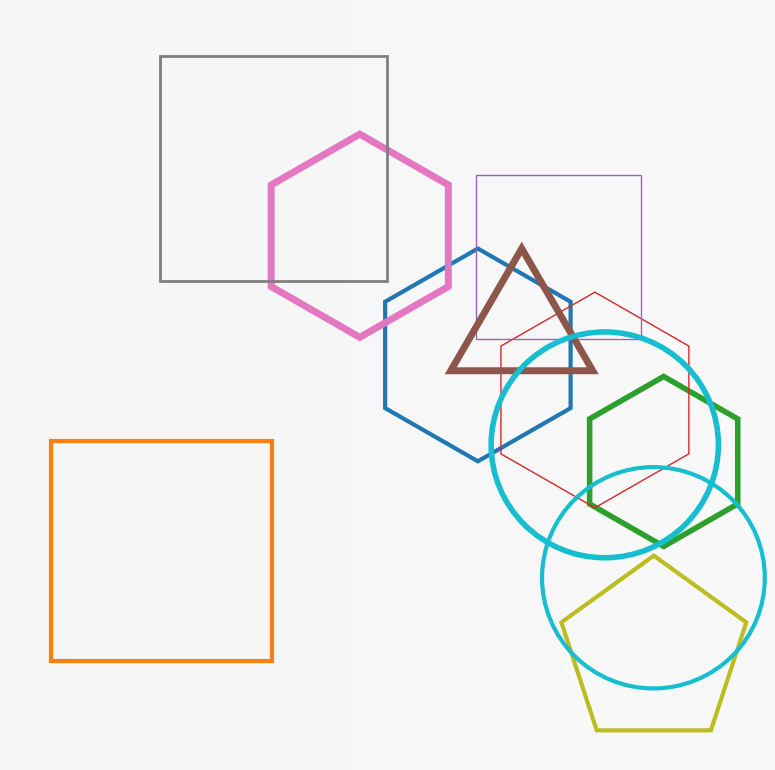[{"shape": "hexagon", "thickness": 1.5, "radius": 0.69, "center": [0.617, 0.539]}, {"shape": "square", "thickness": 1.5, "radius": 0.71, "center": [0.208, 0.284]}, {"shape": "hexagon", "thickness": 2, "radius": 0.55, "center": [0.856, 0.401]}, {"shape": "hexagon", "thickness": 0.5, "radius": 0.7, "center": [0.768, 0.481]}, {"shape": "square", "thickness": 0.5, "radius": 0.53, "center": [0.72, 0.666]}, {"shape": "triangle", "thickness": 2.5, "radius": 0.53, "center": [0.673, 0.571]}, {"shape": "hexagon", "thickness": 2.5, "radius": 0.66, "center": [0.464, 0.694]}, {"shape": "square", "thickness": 1, "radius": 0.73, "center": [0.353, 0.781]}, {"shape": "pentagon", "thickness": 1.5, "radius": 0.63, "center": [0.844, 0.153]}, {"shape": "circle", "thickness": 1.5, "radius": 0.72, "center": [0.843, 0.25]}, {"shape": "circle", "thickness": 2, "radius": 0.73, "center": [0.78, 0.422]}]